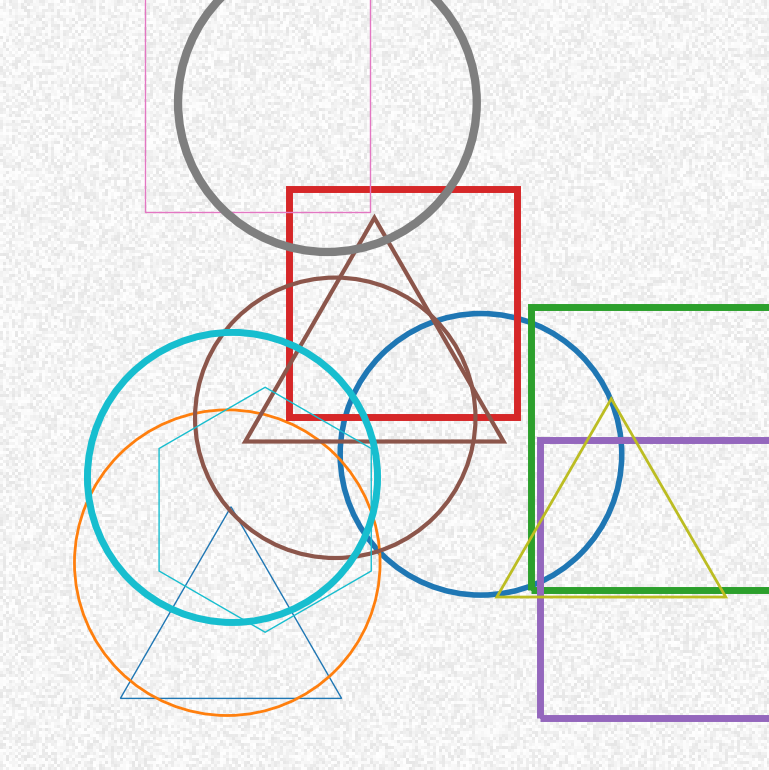[{"shape": "circle", "thickness": 2, "radius": 0.91, "center": [0.625, 0.41]}, {"shape": "triangle", "thickness": 0.5, "radius": 0.83, "center": [0.3, 0.176]}, {"shape": "circle", "thickness": 1, "radius": 0.99, "center": [0.295, 0.269]}, {"shape": "square", "thickness": 2.5, "radius": 0.92, "center": [0.874, 0.418]}, {"shape": "square", "thickness": 2.5, "radius": 0.74, "center": [0.523, 0.606]}, {"shape": "square", "thickness": 2.5, "radius": 0.9, "center": [0.882, 0.248]}, {"shape": "triangle", "thickness": 1.5, "radius": 0.97, "center": [0.486, 0.523]}, {"shape": "circle", "thickness": 1.5, "radius": 0.91, "center": [0.435, 0.457]}, {"shape": "square", "thickness": 0.5, "radius": 0.73, "center": [0.335, 0.871]}, {"shape": "circle", "thickness": 3, "radius": 0.97, "center": [0.425, 0.867]}, {"shape": "triangle", "thickness": 1, "radius": 0.86, "center": [0.794, 0.31]}, {"shape": "hexagon", "thickness": 0.5, "radius": 0.8, "center": [0.344, 0.338]}, {"shape": "circle", "thickness": 2.5, "radius": 0.94, "center": [0.302, 0.38]}]